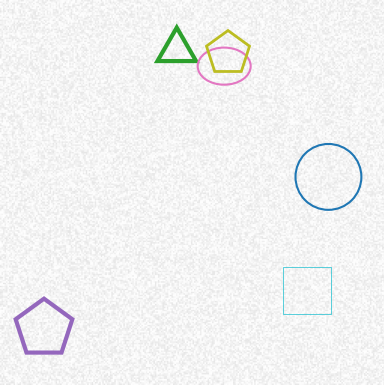[{"shape": "circle", "thickness": 1.5, "radius": 0.43, "center": [0.853, 0.54]}, {"shape": "triangle", "thickness": 3, "radius": 0.29, "center": [0.459, 0.87]}, {"shape": "pentagon", "thickness": 3, "radius": 0.39, "center": [0.114, 0.147]}, {"shape": "oval", "thickness": 1.5, "radius": 0.34, "center": [0.582, 0.828]}, {"shape": "pentagon", "thickness": 2, "radius": 0.29, "center": [0.592, 0.862]}, {"shape": "square", "thickness": 0.5, "radius": 0.31, "center": [0.798, 0.246]}]